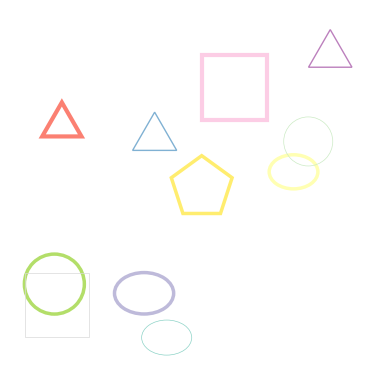[{"shape": "oval", "thickness": 0.5, "radius": 0.33, "center": [0.433, 0.123]}, {"shape": "oval", "thickness": 2.5, "radius": 0.32, "center": [0.762, 0.554]}, {"shape": "oval", "thickness": 2.5, "radius": 0.38, "center": [0.374, 0.238]}, {"shape": "triangle", "thickness": 3, "radius": 0.29, "center": [0.161, 0.675]}, {"shape": "triangle", "thickness": 1, "radius": 0.33, "center": [0.402, 0.642]}, {"shape": "circle", "thickness": 2.5, "radius": 0.39, "center": [0.141, 0.262]}, {"shape": "square", "thickness": 3, "radius": 0.42, "center": [0.609, 0.773]}, {"shape": "square", "thickness": 0.5, "radius": 0.42, "center": [0.149, 0.208]}, {"shape": "triangle", "thickness": 1, "radius": 0.33, "center": [0.858, 0.858]}, {"shape": "circle", "thickness": 0.5, "radius": 0.32, "center": [0.801, 0.633]}, {"shape": "pentagon", "thickness": 2.5, "radius": 0.41, "center": [0.524, 0.513]}]